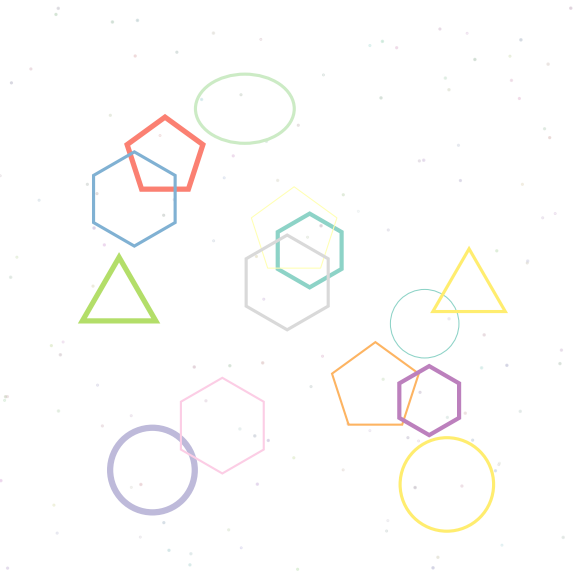[{"shape": "hexagon", "thickness": 2, "radius": 0.32, "center": [0.536, 0.565]}, {"shape": "circle", "thickness": 0.5, "radius": 0.3, "center": [0.735, 0.439]}, {"shape": "pentagon", "thickness": 0.5, "radius": 0.39, "center": [0.509, 0.598]}, {"shape": "circle", "thickness": 3, "radius": 0.37, "center": [0.264, 0.185]}, {"shape": "pentagon", "thickness": 2.5, "radius": 0.34, "center": [0.286, 0.727]}, {"shape": "hexagon", "thickness": 1.5, "radius": 0.41, "center": [0.233, 0.655]}, {"shape": "pentagon", "thickness": 1, "radius": 0.39, "center": [0.65, 0.328]}, {"shape": "triangle", "thickness": 2.5, "radius": 0.37, "center": [0.206, 0.48]}, {"shape": "hexagon", "thickness": 1, "radius": 0.41, "center": [0.385, 0.262]}, {"shape": "hexagon", "thickness": 1.5, "radius": 0.41, "center": [0.497, 0.51]}, {"shape": "hexagon", "thickness": 2, "radius": 0.3, "center": [0.743, 0.305]}, {"shape": "oval", "thickness": 1.5, "radius": 0.43, "center": [0.424, 0.811]}, {"shape": "circle", "thickness": 1.5, "radius": 0.4, "center": [0.774, 0.16]}, {"shape": "triangle", "thickness": 1.5, "radius": 0.36, "center": [0.812, 0.496]}]